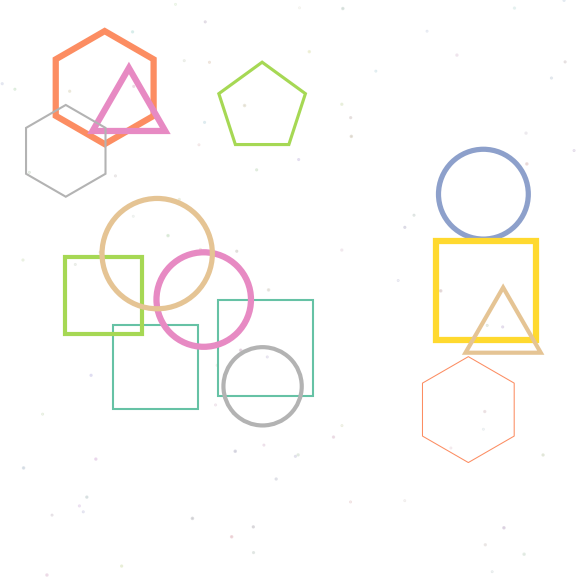[{"shape": "square", "thickness": 1, "radius": 0.41, "center": [0.459, 0.396]}, {"shape": "square", "thickness": 1, "radius": 0.36, "center": [0.269, 0.363]}, {"shape": "hexagon", "thickness": 0.5, "radius": 0.46, "center": [0.811, 0.29]}, {"shape": "hexagon", "thickness": 3, "radius": 0.49, "center": [0.181, 0.847]}, {"shape": "circle", "thickness": 2.5, "radius": 0.39, "center": [0.837, 0.663]}, {"shape": "circle", "thickness": 3, "radius": 0.41, "center": [0.353, 0.48]}, {"shape": "triangle", "thickness": 3, "radius": 0.36, "center": [0.223, 0.809]}, {"shape": "square", "thickness": 2, "radius": 0.34, "center": [0.179, 0.487]}, {"shape": "pentagon", "thickness": 1.5, "radius": 0.39, "center": [0.454, 0.813]}, {"shape": "square", "thickness": 3, "radius": 0.43, "center": [0.841, 0.496]}, {"shape": "circle", "thickness": 2.5, "radius": 0.48, "center": [0.272, 0.56]}, {"shape": "triangle", "thickness": 2, "radius": 0.38, "center": [0.871, 0.426]}, {"shape": "hexagon", "thickness": 1, "radius": 0.4, "center": [0.114, 0.738]}, {"shape": "circle", "thickness": 2, "radius": 0.34, "center": [0.455, 0.33]}]